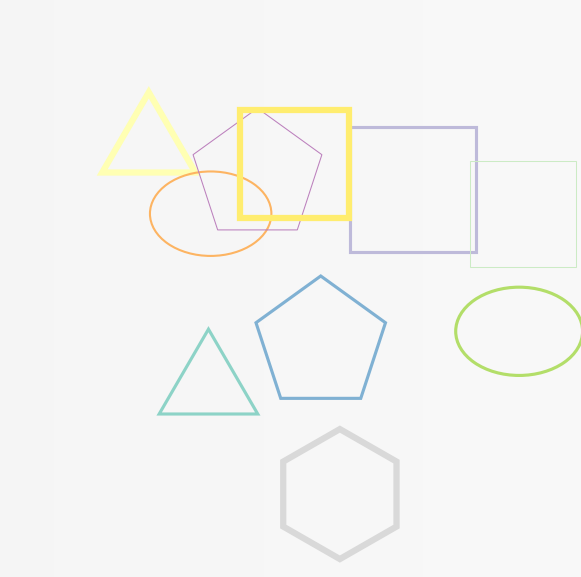[{"shape": "triangle", "thickness": 1.5, "radius": 0.49, "center": [0.359, 0.331]}, {"shape": "triangle", "thickness": 3, "radius": 0.46, "center": [0.256, 0.747]}, {"shape": "square", "thickness": 1.5, "radius": 0.54, "center": [0.71, 0.671]}, {"shape": "pentagon", "thickness": 1.5, "radius": 0.59, "center": [0.552, 0.404]}, {"shape": "oval", "thickness": 1, "radius": 0.52, "center": [0.362, 0.629]}, {"shape": "oval", "thickness": 1.5, "radius": 0.55, "center": [0.893, 0.425]}, {"shape": "hexagon", "thickness": 3, "radius": 0.56, "center": [0.585, 0.144]}, {"shape": "pentagon", "thickness": 0.5, "radius": 0.58, "center": [0.443, 0.695]}, {"shape": "square", "thickness": 0.5, "radius": 0.46, "center": [0.9, 0.629]}, {"shape": "square", "thickness": 3, "radius": 0.47, "center": [0.506, 0.716]}]